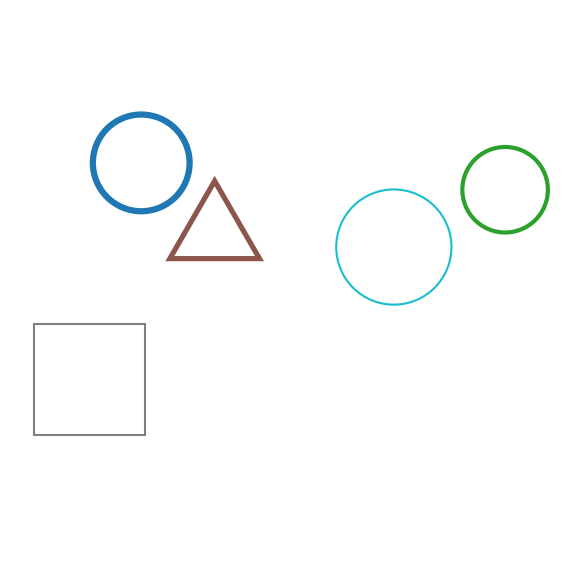[{"shape": "circle", "thickness": 3, "radius": 0.42, "center": [0.245, 0.717]}, {"shape": "circle", "thickness": 2, "radius": 0.37, "center": [0.875, 0.671]}, {"shape": "triangle", "thickness": 2.5, "radius": 0.45, "center": [0.372, 0.596]}, {"shape": "square", "thickness": 1, "radius": 0.48, "center": [0.155, 0.341]}, {"shape": "circle", "thickness": 1, "radius": 0.5, "center": [0.682, 0.571]}]